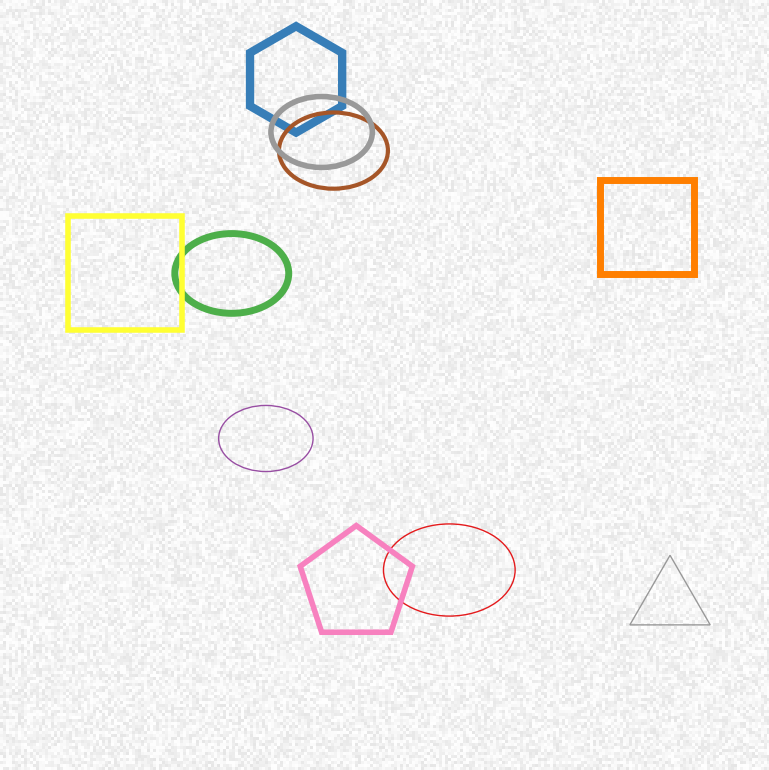[{"shape": "oval", "thickness": 0.5, "radius": 0.43, "center": [0.584, 0.26]}, {"shape": "hexagon", "thickness": 3, "radius": 0.35, "center": [0.385, 0.897]}, {"shape": "oval", "thickness": 2.5, "radius": 0.37, "center": [0.301, 0.645]}, {"shape": "oval", "thickness": 0.5, "radius": 0.31, "center": [0.345, 0.431]}, {"shape": "square", "thickness": 2.5, "radius": 0.3, "center": [0.84, 0.705]}, {"shape": "square", "thickness": 2, "radius": 0.37, "center": [0.162, 0.645]}, {"shape": "oval", "thickness": 1.5, "radius": 0.35, "center": [0.433, 0.804]}, {"shape": "pentagon", "thickness": 2, "radius": 0.38, "center": [0.463, 0.241]}, {"shape": "oval", "thickness": 2, "radius": 0.33, "center": [0.418, 0.829]}, {"shape": "triangle", "thickness": 0.5, "radius": 0.3, "center": [0.87, 0.219]}]